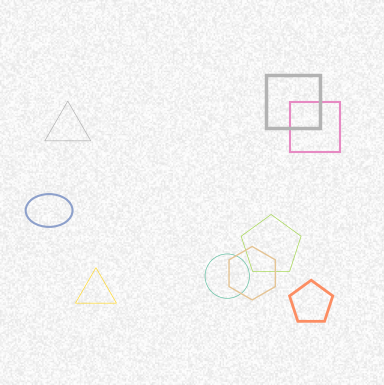[{"shape": "circle", "thickness": 0.5, "radius": 0.29, "center": [0.59, 0.283]}, {"shape": "pentagon", "thickness": 2, "radius": 0.3, "center": [0.808, 0.213]}, {"shape": "oval", "thickness": 1.5, "radius": 0.3, "center": [0.128, 0.453]}, {"shape": "square", "thickness": 1.5, "radius": 0.32, "center": [0.819, 0.671]}, {"shape": "pentagon", "thickness": 0.5, "radius": 0.41, "center": [0.704, 0.361]}, {"shape": "triangle", "thickness": 0.5, "radius": 0.31, "center": [0.249, 0.243]}, {"shape": "hexagon", "thickness": 1, "radius": 0.35, "center": [0.655, 0.29]}, {"shape": "triangle", "thickness": 0.5, "radius": 0.34, "center": [0.176, 0.669]}, {"shape": "square", "thickness": 2.5, "radius": 0.35, "center": [0.761, 0.737]}]